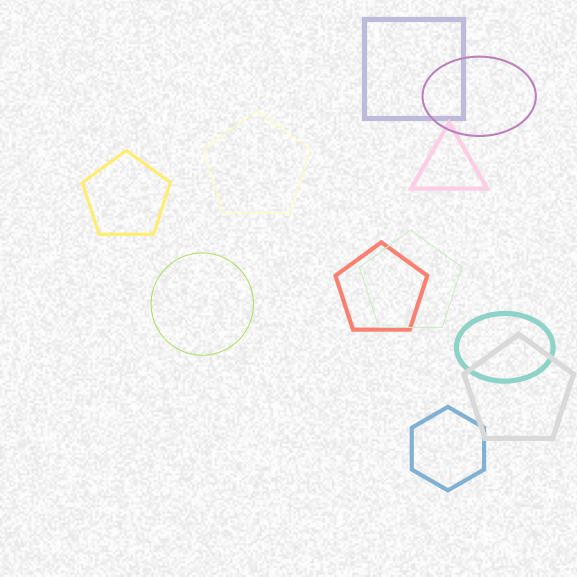[{"shape": "oval", "thickness": 2.5, "radius": 0.42, "center": [0.874, 0.398]}, {"shape": "pentagon", "thickness": 0.5, "radius": 0.49, "center": [0.445, 0.71]}, {"shape": "square", "thickness": 2.5, "radius": 0.43, "center": [0.717, 0.88]}, {"shape": "pentagon", "thickness": 2, "radius": 0.42, "center": [0.66, 0.496]}, {"shape": "hexagon", "thickness": 2, "radius": 0.36, "center": [0.776, 0.222]}, {"shape": "circle", "thickness": 0.5, "radius": 0.44, "center": [0.35, 0.473]}, {"shape": "triangle", "thickness": 2, "radius": 0.38, "center": [0.778, 0.711]}, {"shape": "pentagon", "thickness": 2.5, "radius": 0.5, "center": [0.898, 0.321]}, {"shape": "oval", "thickness": 1, "radius": 0.49, "center": [0.83, 0.832]}, {"shape": "pentagon", "thickness": 0.5, "radius": 0.47, "center": [0.711, 0.508]}, {"shape": "pentagon", "thickness": 1.5, "radius": 0.4, "center": [0.219, 0.658]}]